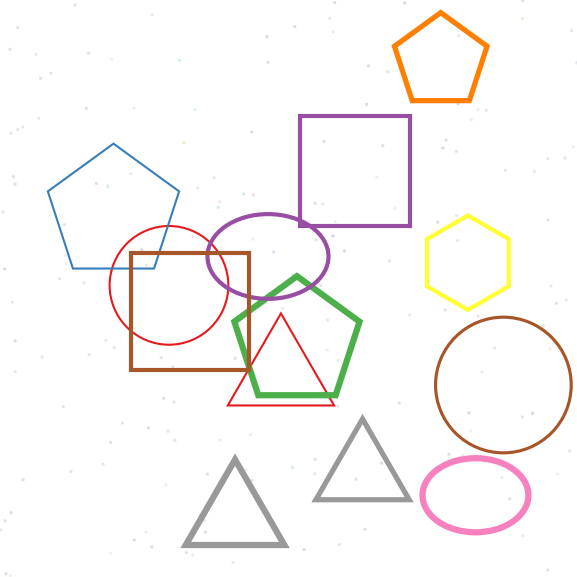[{"shape": "triangle", "thickness": 1, "radius": 0.53, "center": [0.486, 0.35]}, {"shape": "circle", "thickness": 1, "radius": 0.51, "center": [0.293, 0.505]}, {"shape": "pentagon", "thickness": 1, "radius": 0.6, "center": [0.197, 0.631]}, {"shape": "pentagon", "thickness": 3, "radius": 0.57, "center": [0.514, 0.407]}, {"shape": "square", "thickness": 2, "radius": 0.48, "center": [0.615, 0.703]}, {"shape": "oval", "thickness": 2, "radius": 0.52, "center": [0.464, 0.555]}, {"shape": "pentagon", "thickness": 2.5, "radius": 0.42, "center": [0.763, 0.893]}, {"shape": "hexagon", "thickness": 2, "radius": 0.41, "center": [0.81, 0.544]}, {"shape": "circle", "thickness": 1.5, "radius": 0.59, "center": [0.872, 0.332]}, {"shape": "square", "thickness": 2, "radius": 0.51, "center": [0.329, 0.46]}, {"shape": "oval", "thickness": 3, "radius": 0.46, "center": [0.823, 0.142]}, {"shape": "triangle", "thickness": 2.5, "radius": 0.47, "center": [0.628, 0.18]}, {"shape": "triangle", "thickness": 3, "radius": 0.49, "center": [0.407, 0.105]}]